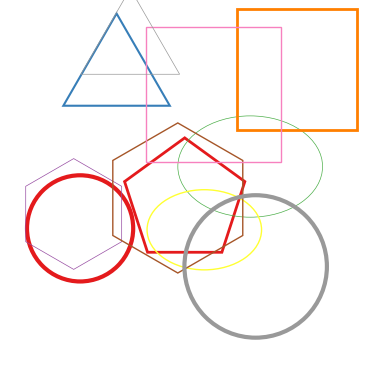[{"shape": "circle", "thickness": 3, "radius": 0.69, "center": [0.208, 0.407]}, {"shape": "pentagon", "thickness": 2, "radius": 0.82, "center": [0.48, 0.478]}, {"shape": "triangle", "thickness": 1.5, "radius": 0.8, "center": [0.303, 0.805]}, {"shape": "oval", "thickness": 0.5, "radius": 0.94, "center": [0.65, 0.567]}, {"shape": "hexagon", "thickness": 0.5, "radius": 0.72, "center": [0.191, 0.444]}, {"shape": "square", "thickness": 2, "radius": 0.78, "center": [0.772, 0.82]}, {"shape": "oval", "thickness": 1, "radius": 0.74, "center": [0.531, 0.403]}, {"shape": "hexagon", "thickness": 1, "radius": 0.97, "center": [0.462, 0.486]}, {"shape": "square", "thickness": 1, "radius": 0.88, "center": [0.555, 0.755]}, {"shape": "circle", "thickness": 3, "radius": 0.93, "center": [0.664, 0.308]}, {"shape": "triangle", "thickness": 0.5, "radius": 0.74, "center": [0.338, 0.881]}]